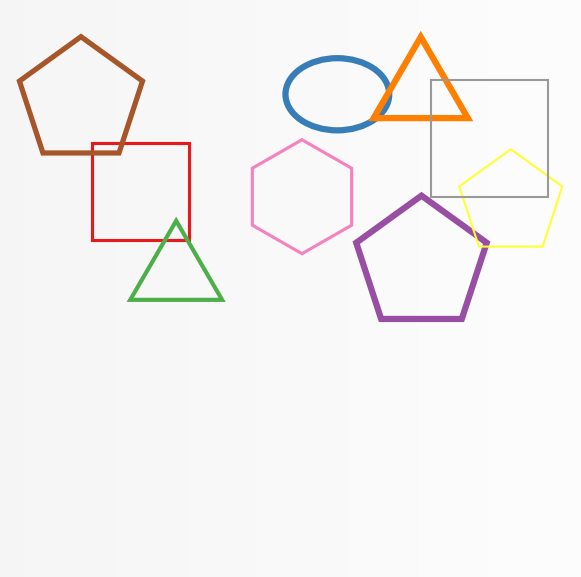[{"shape": "square", "thickness": 1.5, "radius": 0.42, "center": [0.241, 0.667]}, {"shape": "oval", "thickness": 3, "radius": 0.45, "center": [0.58, 0.836]}, {"shape": "triangle", "thickness": 2, "radius": 0.46, "center": [0.303, 0.526]}, {"shape": "pentagon", "thickness": 3, "radius": 0.59, "center": [0.725, 0.542]}, {"shape": "triangle", "thickness": 3, "radius": 0.47, "center": [0.724, 0.841]}, {"shape": "pentagon", "thickness": 1, "radius": 0.47, "center": [0.879, 0.648]}, {"shape": "pentagon", "thickness": 2.5, "radius": 0.56, "center": [0.139, 0.824]}, {"shape": "hexagon", "thickness": 1.5, "radius": 0.49, "center": [0.52, 0.659]}, {"shape": "square", "thickness": 1, "radius": 0.5, "center": [0.842, 0.759]}]